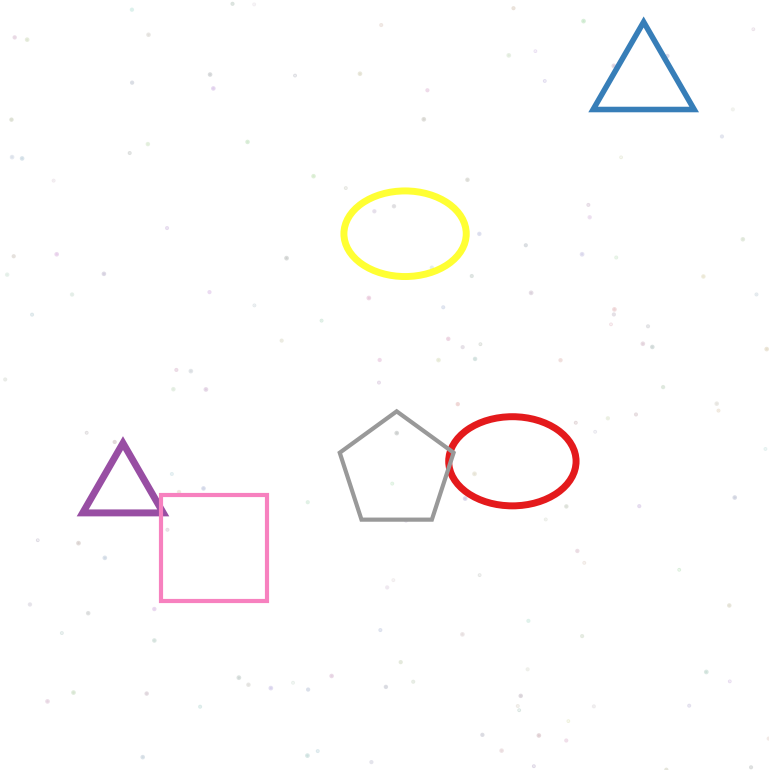[{"shape": "oval", "thickness": 2.5, "radius": 0.41, "center": [0.665, 0.401]}, {"shape": "triangle", "thickness": 2, "radius": 0.38, "center": [0.836, 0.896]}, {"shape": "triangle", "thickness": 2.5, "radius": 0.3, "center": [0.16, 0.364]}, {"shape": "oval", "thickness": 2.5, "radius": 0.4, "center": [0.526, 0.696]}, {"shape": "square", "thickness": 1.5, "radius": 0.34, "center": [0.278, 0.288]}, {"shape": "pentagon", "thickness": 1.5, "radius": 0.39, "center": [0.515, 0.388]}]